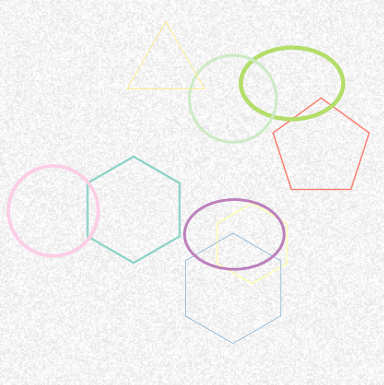[{"shape": "hexagon", "thickness": 1.5, "radius": 0.69, "center": [0.347, 0.455]}, {"shape": "hexagon", "thickness": 1, "radius": 0.52, "center": [0.655, 0.368]}, {"shape": "pentagon", "thickness": 1, "radius": 0.66, "center": [0.834, 0.614]}, {"shape": "hexagon", "thickness": 0.5, "radius": 0.72, "center": [0.605, 0.251]}, {"shape": "oval", "thickness": 3, "radius": 0.66, "center": [0.759, 0.783]}, {"shape": "circle", "thickness": 2.5, "radius": 0.58, "center": [0.138, 0.452]}, {"shape": "oval", "thickness": 2, "radius": 0.65, "center": [0.609, 0.391]}, {"shape": "circle", "thickness": 2, "radius": 0.56, "center": [0.605, 0.743]}, {"shape": "triangle", "thickness": 0.5, "radius": 0.58, "center": [0.431, 0.828]}]